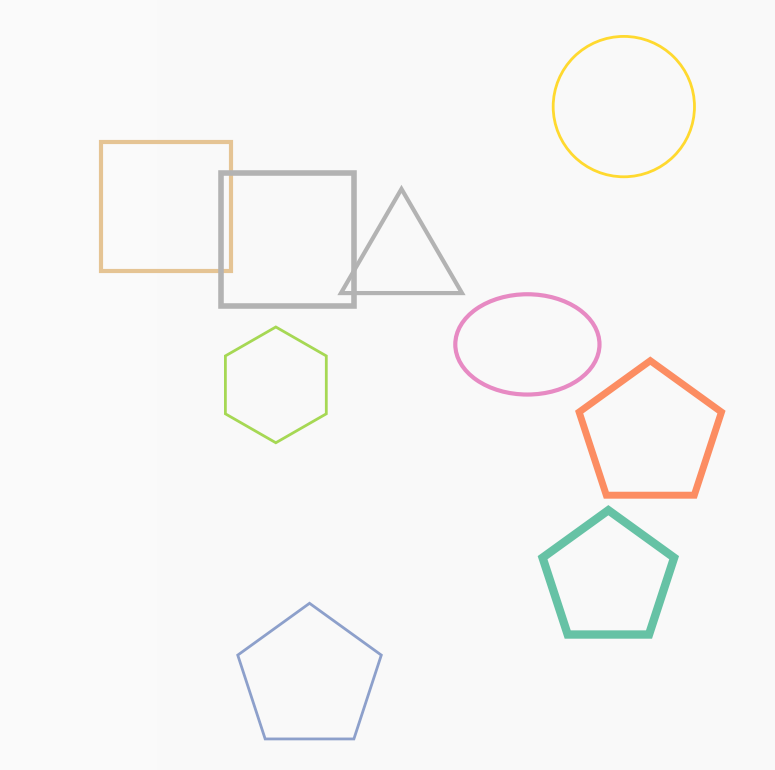[{"shape": "pentagon", "thickness": 3, "radius": 0.45, "center": [0.785, 0.248]}, {"shape": "pentagon", "thickness": 2.5, "radius": 0.48, "center": [0.839, 0.435]}, {"shape": "pentagon", "thickness": 1, "radius": 0.49, "center": [0.399, 0.119]}, {"shape": "oval", "thickness": 1.5, "radius": 0.47, "center": [0.681, 0.553]}, {"shape": "hexagon", "thickness": 1, "radius": 0.38, "center": [0.356, 0.5]}, {"shape": "circle", "thickness": 1, "radius": 0.46, "center": [0.805, 0.862]}, {"shape": "square", "thickness": 1.5, "radius": 0.42, "center": [0.214, 0.732]}, {"shape": "square", "thickness": 2, "radius": 0.43, "center": [0.371, 0.689]}, {"shape": "triangle", "thickness": 1.5, "radius": 0.45, "center": [0.518, 0.664]}]